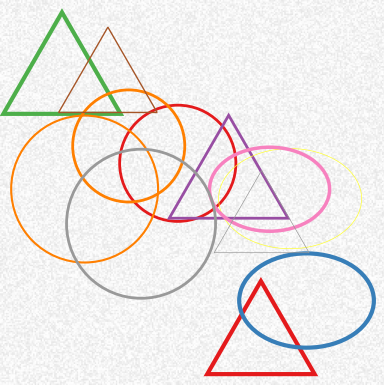[{"shape": "triangle", "thickness": 3, "radius": 0.81, "center": [0.678, 0.109]}, {"shape": "circle", "thickness": 2, "radius": 0.75, "center": [0.462, 0.576]}, {"shape": "oval", "thickness": 3, "radius": 0.87, "center": [0.796, 0.219]}, {"shape": "triangle", "thickness": 3, "radius": 0.88, "center": [0.161, 0.792]}, {"shape": "triangle", "thickness": 2, "radius": 0.89, "center": [0.594, 0.522]}, {"shape": "circle", "thickness": 1.5, "radius": 0.95, "center": [0.22, 0.509]}, {"shape": "circle", "thickness": 2, "radius": 0.73, "center": [0.334, 0.621]}, {"shape": "oval", "thickness": 0.5, "radius": 0.93, "center": [0.753, 0.484]}, {"shape": "triangle", "thickness": 1, "radius": 0.74, "center": [0.28, 0.782]}, {"shape": "oval", "thickness": 2.5, "radius": 0.78, "center": [0.7, 0.509]}, {"shape": "triangle", "thickness": 0.5, "radius": 0.71, "center": [0.68, 0.415]}, {"shape": "circle", "thickness": 2, "radius": 0.97, "center": [0.366, 0.419]}]